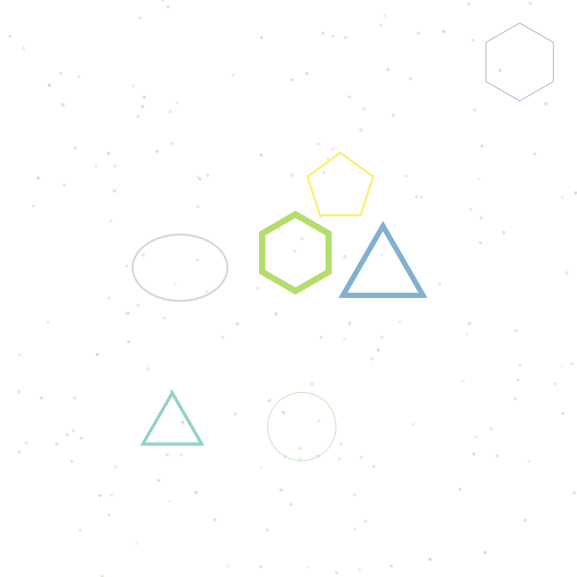[{"shape": "triangle", "thickness": 1.5, "radius": 0.3, "center": [0.298, 0.26]}, {"shape": "hexagon", "thickness": 0.5, "radius": 0.34, "center": [0.9, 0.892]}, {"shape": "triangle", "thickness": 2.5, "radius": 0.4, "center": [0.663, 0.528]}, {"shape": "hexagon", "thickness": 3, "radius": 0.33, "center": [0.512, 0.562]}, {"shape": "oval", "thickness": 1, "radius": 0.41, "center": [0.312, 0.536]}, {"shape": "circle", "thickness": 0.5, "radius": 0.3, "center": [0.523, 0.26]}, {"shape": "pentagon", "thickness": 1, "radius": 0.3, "center": [0.589, 0.675]}]